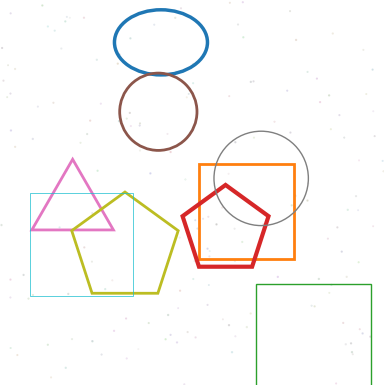[{"shape": "oval", "thickness": 2.5, "radius": 0.6, "center": [0.418, 0.89]}, {"shape": "square", "thickness": 2, "radius": 0.62, "center": [0.64, 0.451]}, {"shape": "square", "thickness": 1, "radius": 0.75, "center": [0.814, 0.113]}, {"shape": "pentagon", "thickness": 3, "radius": 0.59, "center": [0.586, 0.402]}, {"shape": "circle", "thickness": 2, "radius": 0.5, "center": [0.411, 0.71]}, {"shape": "triangle", "thickness": 2, "radius": 0.61, "center": [0.189, 0.464]}, {"shape": "circle", "thickness": 1, "radius": 0.61, "center": [0.678, 0.537]}, {"shape": "pentagon", "thickness": 2, "radius": 0.73, "center": [0.325, 0.356]}, {"shape": "square", "thickness": 0.5, "radius": 0.67, "center": [0.211, 0.364]}]